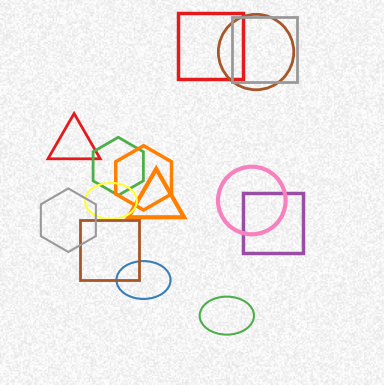[{"shape": "square", "thickness": 2.5, "radius": 0.43, "center": [0.547, 0.881]}, {"shape": "triangle", "thickness": 2, "radius": 0.39, "center": [0.192, 0.627]}, {"shape": "oval", "thickness": 1.5, "radius": 0.35, "center": [0.373, 0.273]}, {"shape": "oval", "thickness": 1.5, "radius": 0.35, "center": [0.589, 0.18]}, {"shape": "hexagon", "thickness": 2, "radius": 0.38, "center": [0.307, 0.568]}, {"shape": "square", "thickness": 2.5, "radius": 0.39, "center": [0.709, 0.421]}, {"shape": "hexagon", "thickness": 2.5, "radius": 0.42, "center": [0.373, 0.538]}, {"shape": "triangle", "thickness": 3, "radius": 0.42, "center": [0.406, 0.478]}, {"shape": "oval", "thickness": 1.5, "radius": 0.34, "center": [0.288, 0.478]}, {"shape": "square", "thickness": 2, "radius": 0.38, "center": [0.285, 0.35]}, {"shape": "circle", "thickness": 2, "radius": 0.49, "center": [0.665, 0.865]}, {"shape": "circle", "thickness": 3, "radius": 0.44, "center": [0.654, 0.479]}, {"shape": "hexagon", "thickness": 1.5, "radius": 0.41, "center": [0.178, 0.428]}, {"shape": "square", "thickness": 2, "radius": 0.42, "center": [0.687, 0.872]}]